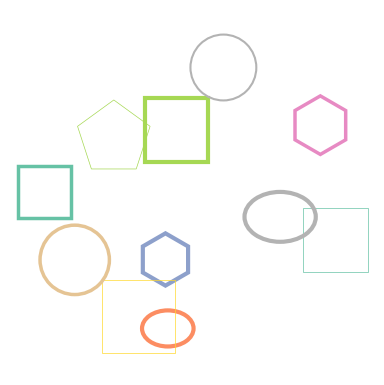[{"shape": "square", "thickness": 2.5, "radius": 0.34, "center": [0.116, 0.501]}, {"shape": "square", "thickness": 0.5, "radius": 0.42, "center": [0.871, 0.377]}, {"shape": "oval", "thickness": 3, "radius": 0.33, "center": [0.436, 0.147]}, {"shape": "hexagon", "thickness": 3, "radius": 0.34, "center": [0.43, 0.326]}, {"shape": "hexagon", "thickness": 2.5, "radius": 0.38, "center": [0.832, 0.675]}, {"shape": "pentagon", "thickness": 0.5, "radius": 0.5, "center": [0.296, 0.641]}, {"shape": "square", "thickness": 3, "radius": 0.41, "center": [0.459, 0.663]}, {"shape": "square", "thickness": 0.5, "radius": 0.48, "center": [0.36, 0.178]}, {"shape": "circle", "thickness": 2.5, "radius": 0.45, "center": [0.194, 0.325]}, {"shape": "circle", "thickness": 1.5, "radius": 0.43, "center": [0.58, 0.825]}, {"shape": "oval", "thickness": 3, "radius": 0.46, "center": [0.728, 0.437]}]